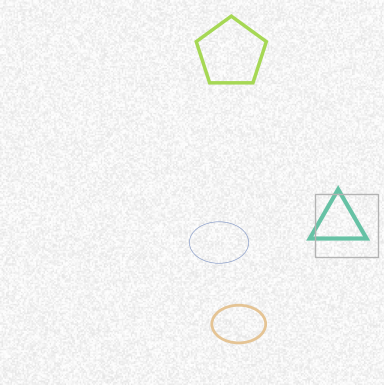[{"shape": "triangle", "thickness": 3, "radius": 0.43, "center": [0.878, 0.423]}, {"shape": "oval", "thickness": 0.5, "radius": 0.39, "center": [0.569, 0.37]}, {"shape": "pentagon", "thickness": 2.5, "radius": 0.48, "center": [0.601, 0.862]}, {"shape": "oval", "thickness": 2, "radius": 0.35, "center": [0.62, 0.158]}, {"shape": "square", "thickness": 1, "radius": 0.41, "center": [0.9, 0.414]}]